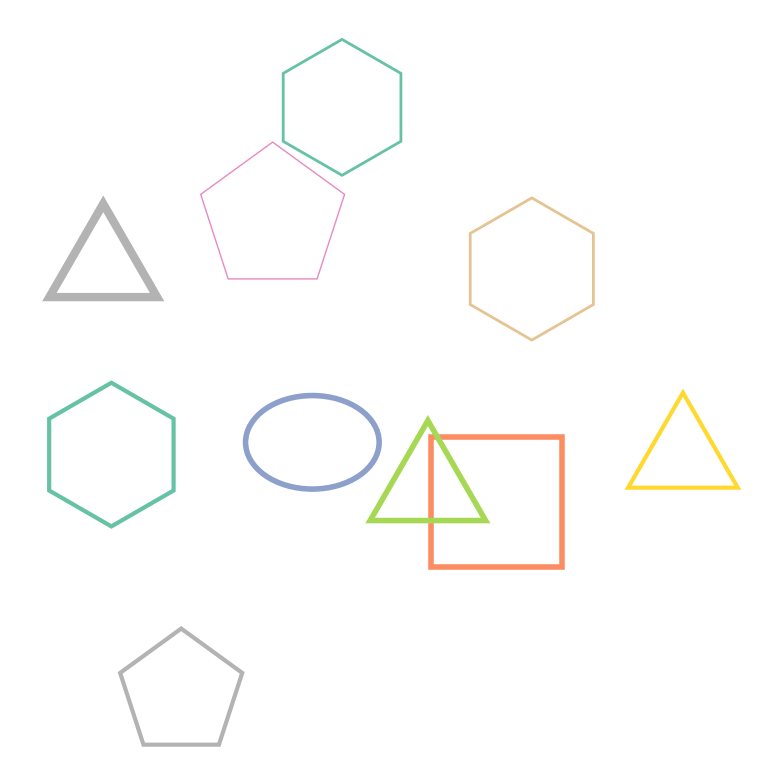[{"shape": "hexagon", "thickness": 1.5, "radius": 0.47, "center": [0.145, 0.41]}, {"shape": "hexagon", "thickness": 1, "radius": 0.44, "center": [0.444, 0.861]}, {"shape": "square", "thickness": 2, "radius": 0.42, "center": [0.645, 0.348]}, {"shape": "oval", "thickness": 2, "radius": 0.43, "center": [0.406, 0.426]}, {"shape": "pentagon", "thickness": 0.5, "radius": 0.49, "center": [0.354, 0.717]}, {"shape": "triangle", "thickness": 2, "radius": 0.43, "center": [0.556, 0.367]}, {"shape": "triangle", "thickness": 1.5, "radius": 0.41, "center": [0.887, 0.408]}, {"shape": "hexagon", "thickness": 1, "radius": 0.46, "center": [0.691, 0.651]}, {"shape": "triangle", "thickness": 3, "radius": 0.4, "center": [0.134, 0.655]}, {"shape": "pentagon", "thickness": 1.5, "radius": 0.42, "center": [0.235, 0.1]}]